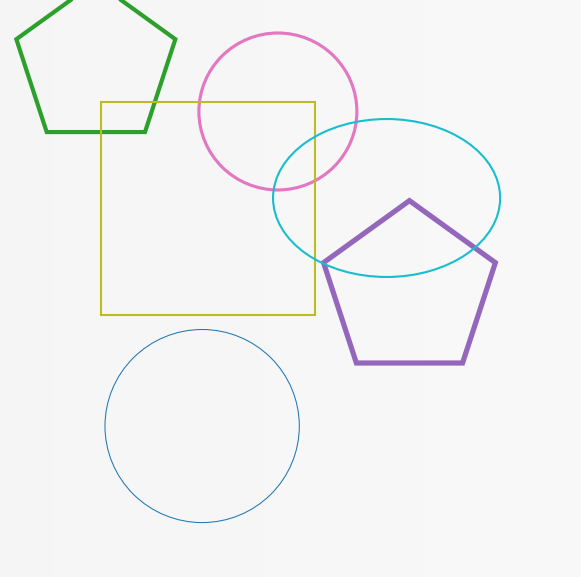[{"shape": "circle", "thickness": 0.5, "radius": 0.84, "center": [0.348, 0.261]}, {"shape": "pentagon", "thickness": 2, "radius": 0.72, "center": [0.165, 0.887]}, {"shape": "pentagon", "thickness": 2.5, "radius": 0.78, "center": [0.704, 0.496]}, {"shape": "circle", "thickness": 1.5, "radius": 0.68, "center": [0.478, 0.806]}, {"shape": "square", "thickness": 1, "radius": 0.92, "center": [0.358, 0.637]}, {"shape": "oval", "thickness": 1, "radius": 0.98, "center": [0.665, 0.656]}]